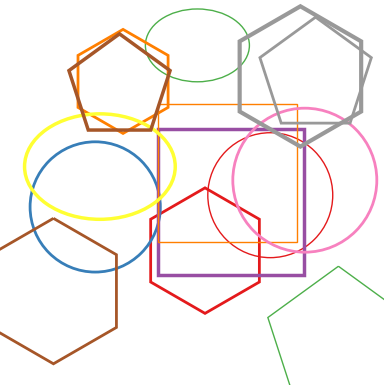[{"shape": "hexagon", "thickness": 2, "radius": 0.82, "center": [0.533, 0.349]}, {"shape": "circle", "thickness": 1, "radius": 0.81, "center": [0.702, 0.493]}, {"shape": "circle", "thickness": 2, "radius": 0.85, "center": [0.247, 0.463]}, {"shape": "pentagon", "thickness": 1, "radius": 0.96, "center": [0.879, 0.116]}, {"shape": "oval", "thickness": 1, "radius": 0.68, "center": [0.513, 0.882]}, {"shape": "square", "thickness": 2.5, "radius": 0.95, "center": [0.6, 0.476]}, {"shape": "hexagon", "thickness": 2, "radius": 0.68, "center": [0.32, 0.789]}, {"shape": "square", "thickness": 1, "radius": 0.9, "center": [0.591, 0.551]}, {"shape": "oval", "thickness": 2.5, "radius": 0.98, "center": [0.259, 0.567]}, {"shape": "pentagon", "thickness": 2.5, "radius": 0.69, "center": [0.31, 0.774]}, {"shape": "hexagon", "thickness": 2, "radius": 0.94, "center": [0.139, 0.244]}, {"shape": "circle", "thickness": 2, "radius": 0.94, "center": [0.792, 0.532]}, {"shape": "hexagon", "thickness": 3, "radius": 0.91, "center": [0.78, 0.801]}, {"shape": "pentagon", "thickness": 2, "radius": 0.76, "center": [0.82, 0.803]}]